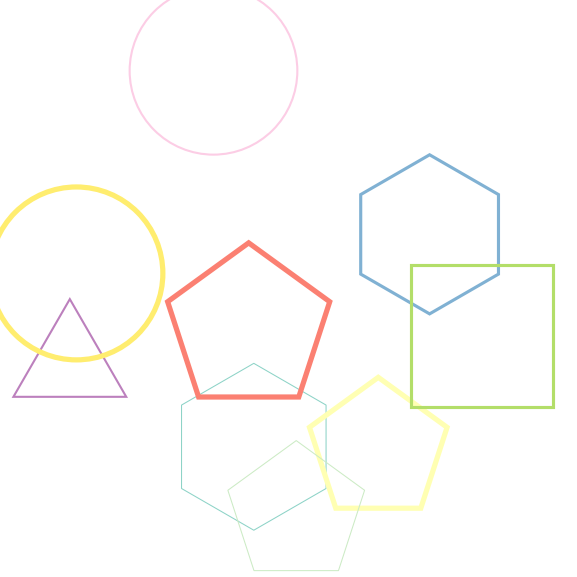[{"shape": "hexagon", "thickness": 0.5, "radius": 0.72, "center": [0.439, 0.225]}, {"shape": "pentagon", "thickness": 2.5, "radius": 0.63, "center": [0.655, 0.22]}, {"shape": "pentagon", "thickness": 2.5, "radius": 0.74, "center": [0.431, 0.431]}, {"shape": "hexagon", "thickness": 1.5, "radius": 0.69, "center": [0.744, 0.593]}, {"shape": "square", "thickness": 1.5, "radius": 0.61, "center": [0.834, 0.418]}, {"shape": "circle", "thickness": 1, "radius": 0.73, "center": [0.37, 0.877]}, {"shape": "triangle", "thickness": 1, "radius": 0.56, "center": [0.121, 0.368]}, {"shape": "pentagon", "thickness": 0.5, "radius": 0.62, "center": [0.513, 0.112]}, {"shape": "circle", "thickness": 2.5, "radius": 0.75, "center": [0.132, 0.526]}]